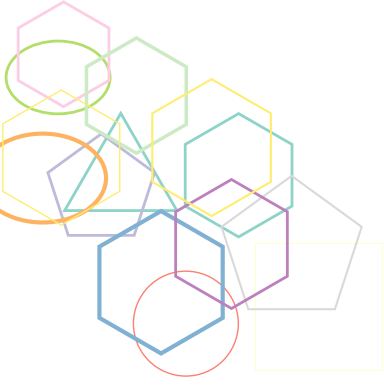[{"shape": "hexagon", "thickness": 2, "radius": 0.8, "center": [0.62, 0.545]}, {"shape": "triangle", "thickness": 2, "radius": 0.84, "center": [0.314, 0.537]}, {"shape": "square", "thickness": 0.5, "radius": 0.83, "center": [0.827, 0.203]}, {"shape": "pentagon", "thickness": 2, "radius": 0.73, "center": [0.263, 0.507]}, {"shape": "circle", "thickness": 1, "radius": 0.68, "center": [0.483, 0.159]}, {"shape": "hexagon", "thickness": 3, "radius": 0.92, "center": [0.418, 0.267]}, {"shape": "oval", "thickness": 3, "radius": 0.82, "center": [0.111, 0.538]}, {"shape": "oval", "thickness": 2, "radius": 0.68, "center": [0.151, 0.799]}, {"shape": "hexagon", "thickness": 2, "radius": 0.68, "center": [0.165, 0.859]}, {"shape": "pentagon", "thickness": 1.5, "radius": 0.96, "center": [0.757, 0.352]}, {"shape": "hexagon", "thickness": 2, "radius": 0.84, "center": [0.601, 0.366]}, {"shape": "hexagon", "thickness": 2.5, "radius": 0.75, "center": [0.354, 0.752]}, {"shape": "hexagon", "thickness": 1.5, "radius": 0.89, "center": [0.55, 0.617]}, {"shape": "hexagon", "thickness": 1, "radius": 0.88, "center": [0.159, 0.591]}]